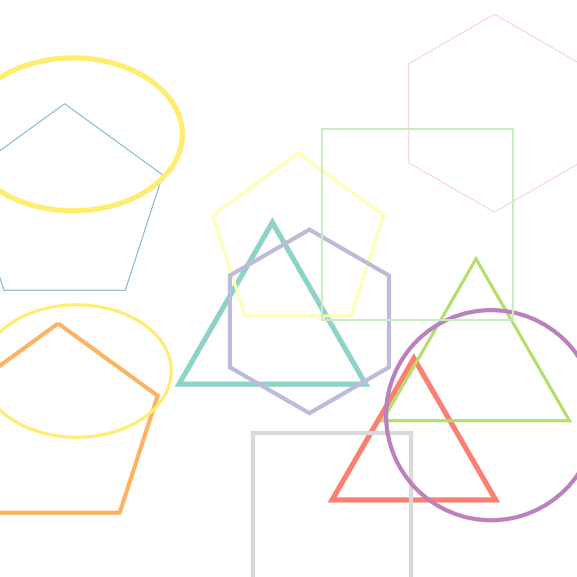[{"shape": "triangle", "thickness": 2.5, "radius": 0.93, "center": [0.472, 0.427]}, {"shape": "pentagon", "thickness": 1.5, "radius": 0.78, "center": [0.516, 0.578]}, {"shape": "hexagon", "thickness": 2, "radius": 0.79, "center": [0.536, 0.443]}, {"shape": "triangle", "thickness": 2.5, "radius": 0.82, "center": [0.717, 0.215]}, {"shape": "pentagon", "thickness": 0.5, "radius": 0.89, "center": [0.112, 0.641]}, {"shape": "pentagon", "thickness": 2, "radius": 0.91, "center": [0.101, 0.258]}, {"shape": "triangle", "thickness": 1.5, "radius": 0.93, "center": [0.824, 0.364]}, {"shape": "hexagon", "thickness": 0.5, "radius": 0.86, "center": [0.856, 0.803]}, {"shape": "square", "thickness": 2, "radius": 0.68, "center": [0.575, 0.112]}, {"shape": "circle", "thickness": 2, "radius": 0.91, "center": [0.85, 0.28]}, {"shape": "square", "thickness": 1, "radius": 0.83, "center": [0.723, 0.611]}, {"shape": "oval", "thickness": 1.5, "radius": 0.82, "center": [0.133, 0.357]}, {"shape": "oval", "thickness": 2.5, "radius": 0.95, "center": [0.127, 0.766]}]